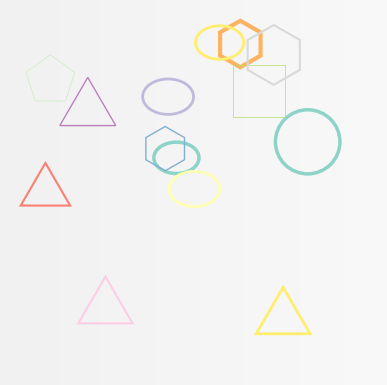[{"shape": "oval", "thickness": 2.5, "radius": 0.29, "center": [0.455, 0.59]}, {"shape": "circle", "thickness": 2.5, "radius": 0.42, "center": [0.794, 0.632]}, {"shape": "oval", "thickness": 2, "radius": 0.33, "center": [0.502, 0.509]}, {"shape": "oval", "thickness": 2, "radius": 0.33, "center": [0.434, 0.749]}, {"shape": "triangle", "thickness": 1.5, "radius": 0.37, "center": [0.117, 0.503]}, {"shape": "hexagon", "thickness": 1, "radius": 0.29, "center": [0.426, 0.614]}, {"shape": "hexagon", "thickness": 3, "radius": 0.3, "center": [0.62, 0.886]}, {"shape": "square", "thickness": 0.5, "radius": 0.34, "center": [0.668, 0.764]}, {"shape": "triangle", "thickness": 1.5, "radius": 0.4, "center": [0.272, 0.201]}, {"shape": "hexagon", "thickness": 1.5, "radius": 0.39, "center": [0.706, 0.857]}, {"shape": "triangle", "thickness": 1, "radius": 0.42, "center": [0.227, 0.715]}, {"shape": "pentagon", "thickness": 0.5, "radius": 0.33, "center": [0.13, 0.791]}, {"shape": "triangle", "thickness": 2, "radius": 0.4, "center": [0.731, 0.173]}, {"shape": "oval", "thickness": 2, "radius": 0.31, "center": [0.567, 0.889]}]